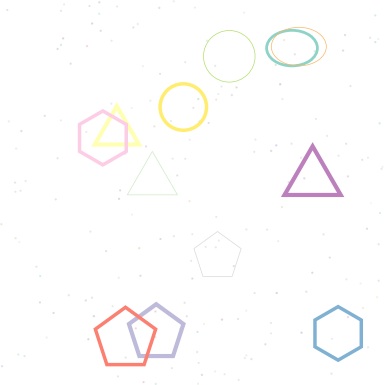[{"shape": "oval", "thickness": 2, "radius": 0.33, "center": [0.758, 0.875]}, {"shape": "triangle", "thickness": 3, "radius": 0.33, "center": [0.304, 0.658]}, {"shape": "pentagon", "thickness": 3, "radius": 0.37, "center": [0.406, 0.135]}, {"shape": "pentagon", "thickness": 2.5, "radius": 0.41, "center": [0.326, 0.12]}, {"shape": "hexagon", "thickness": 2.5, "radius": 0.35, "center": [0.878, 0.134]}, {"shape": "oval", "thickness": 0.5, "radius": 0.36, "center": [0.776, 0.879]}, {"shape": "circle", "thickness": 0.5, "radius": 0.34, "center": [0.596, 0.854]}, {"shape": "hexagon", "thickness": 2.5, "radius": 0.35, "center": [0.267, 0.642]}, {"shape": "pentagon", "thickness": 0.5, "radius": 0.32, "center": [0.565, 0.334]}, {"shape": "triangle", "thickness": 3, "radius": 0.42, "center": [0.812, 0.536]}, {"shape": "triangle", "thickness": 0.5, "radius": 0.38, "center": [0.396, 0.532]}, {"shape": "circle", "thickness": 2.5, "radius": 0.3, "center": [0.476, 0.722]}]